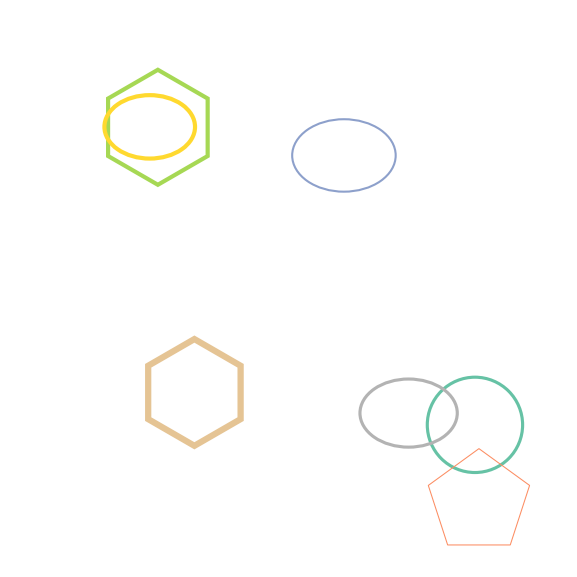[{"shape": "circle", "thickness": 1.5, "radius": 0.41, "center": [0.822, 0.263]}, {"shape": "pentagon", "thickness": 0.5, "radius": 0.46, "center": [0.829, 0.13]}, {"shape": "oval", "thickness": 1, "radius": 0.45, "center": [0.596, 0.73]}, {"shape": "hexagon", "thickness": 2, "radius": 0.5, "center": [0.273, 0.779]}, {"shape": "oval", "thickness": 2, "radius": 0.39, "center": [0.259, 0.779]}, {"shape": "hexagon", "thickness": 3, "radius": 0.46, "center": [0.337, 0.32]}, {"shape": "oval", "thickness": 1.5, "radius": 0.42, "center": [0.708, 0.284]}]